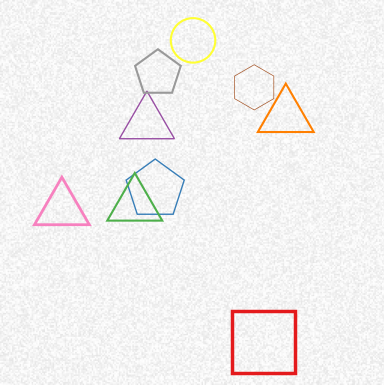[{"shape": "square", "thickness": 2.5, "radius": 0.41, "center": [0.685, 0.112]}, {"shape": "pentagon", "thickness": 1, "radius": 0.4, "center": [0.403, 0.508]}, {"shape": "triangle", "thickness": 1.5, "radius": 0.41, "center": [0.35, 0.468]}, {"shape": "triangle", "thickness": 1, "radius": 0.41, "center": [0.382, 0.681]}, {"shape": "triangle", "thickness": 1.5, "radius": 0.42, "center": [0.742, 0.699]}, {"shape": "circle", "thickness": 1.5, "radius": 0.29, "center": [0.501, 0.895]}, {"shape": "hexagon", "thickness": 0.5, "radius": 0.29, "center": [0.66, 0.773]}, {"shape": "triangle", "thickness": 2, "radius": 0.41, "center": [0.161, 0.457]}, {"shape": "pentagon", "thickness": 1.5, "radius": 0.31, "center": [0.41, 0.81]}]